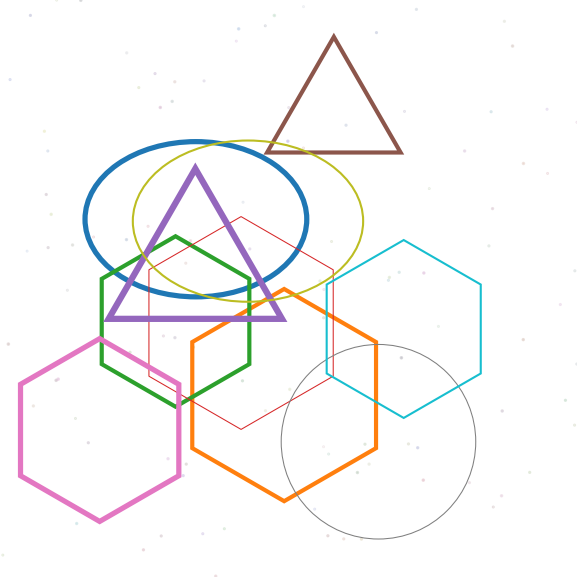[{"shape": "oval", "thickness": 2.5, "radius": 0.96, "center": [0.339, 0.619]}, {"shape": "hexagon", "thickness": 2, "radius": 0.92, "center": [0.492, 0.315]}, {"shape": "hexagon", "thickness": 2, "radius": 0.74, "center": [0.304, 0.442]}, {"shape": "hexagon", "thickness": 0.5, "radius": 0.92, "center": [0.417, 0.44]}, {"shape": "triangle", "thickness": 3, "radius": 0.87, "center": [0.338, 0.534]}, {"shape": "triangle", "thickness": 2, "radius": 0.67, "center": [0.578, 0.802]}, {"shape": "hexagon", "thickness": 2.5, "radius": 0.79, "center": [0.173, 0.254]}, {"shape": "circle", "thickness": 0.5, "radius": 0.84, "center": [0.655, 0.234]}, {"shape": "oval", "thickness": 1, "radius": 1.0, "center": [0.429, 0.616]}, {"shape": "hexagon", "thickness": 1, "radius": 0.77, "center": [0.699, 0.429]}]